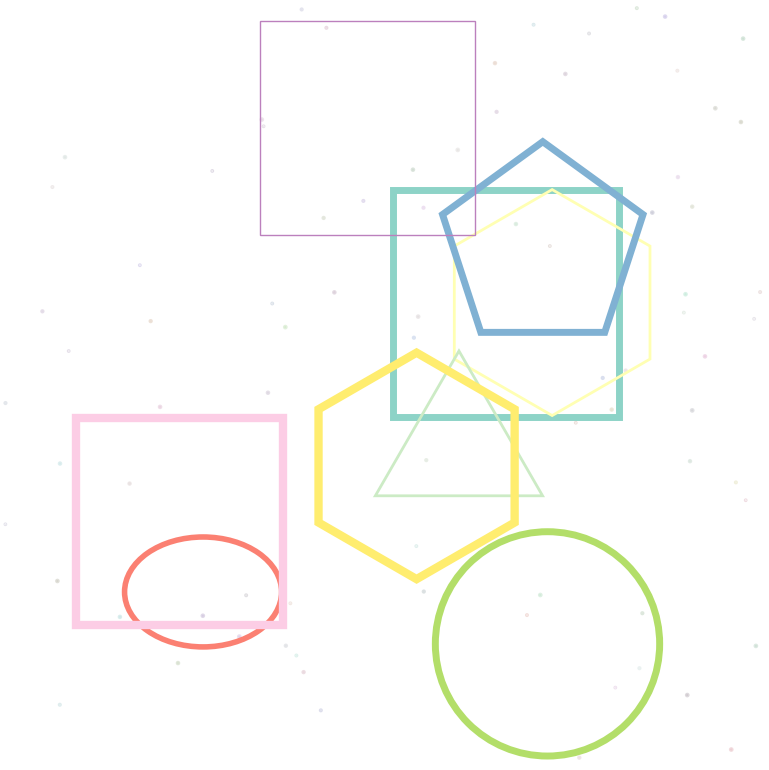[{"shape": "square", "thickness": 2.5, "radius": 0.74, "center": [0.657, 0.606]}, {"shape": "hexagon", "thickness": 1, "radius": 0.73, "center": [0.717, 0.607]}, {"shape": "oval", "thickness": 2, "radius": 0.51, "center": [0.264, 0.231]}, {"shape": "pentagon", "thickness": 2.5, "radius": 0.68, "center": [0.705, 0.679]}, {"shape": "circle", "thickness": 2.5, "radius": 0.73, "center": [0.711, 0.164]}, {"shape": "square", "thickness": 3, "radius": 0.67, "center": [0.234, 0.323]}, {"shape": "square", "thickness": 0.5, "radius": 0.7, "center": [0.477, 0.834]}, {"shape": "triangle", "thickness": 1, "radius": 0.63, "center": [0.596, 0.419]}, {"shape": "hexagon", "thickness": 3, "radius": 0.74, "center": [0.541, 0.395]}]